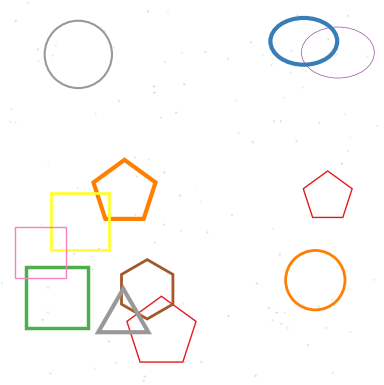[{"shape": "pentagon", "thickness": 1, "radius": 0.33, "center": [0.851, 0.489]}, {"shape": "pentagon", "thickness": 1, "radius": 0.47, "center": [0.419, 0.136]}, {"shape": "oval", "thickness": 3, "radius": 0.43, "center": [0.789, 0.893]}, {"shape": "square", "thickness": 2.5, "radius": 0.4, "center": [0.148, 0.226]}, {"shape": "oval", "thickness": 0.5, "radius": 0.47, "center": [0.878, 0.864]}, {"shape": "pentagon", "thickness": 3, "radius": 0.42, "center": [0.323, 0.5]}, {"shape": "circle", "thickness": 2, "radius": 0.39, "center": [0.819, 0.272]}, {"shape": "square", "thickness": 2, "radius": 0.37, "center": [0.208, 0.425]}, {"shape": "hexagon", "thickness": 2, "radius": 0.39, "center": [0.382, 0.249]}, {"shape": "square", "thickness": 1, "radius": 0.33, "center": [0.105, 0.344]}, {"shape": "circle", "thickness": 1.5, "radius": 0.44, "center": [0.203, 0.859]}, {"shape": "triangle", "thickness": 3, "radius": 0.38, "center": [0.32, 0.175]}]